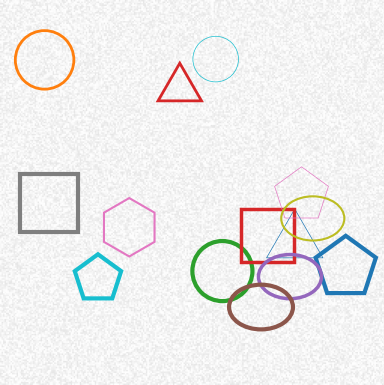[{"shape": "triangle", "thickness": 0.5, "radius": 0.42, "center": [0.766, 0.373]}, {"shape": "pentagon", "thickness": 3, "radius": 0.41, "center": [0.898, 0.305]}, {"shape": "circle", "thickness": 2, "radius": 0.38, "center": [0.116, 0.844]}, {"shape": "circle", "thickness": 3, "radius": 0.39, "center": [0.578, 0.296]}, {"shape": "square", "thickness": 2.5, "radius": 0.35, "center": [0.695, 0.389]}, {"shape": "triangle", "thickness": 2, "radius": 0.33, "center": [0.467, 0.771]}, {"shape": "oval", "thickness": 2.5, "radius": 0.41, "center": [0.753, 0.282]}, {"shape": "oval", "thickness": 3, "radius": 0.41, "center": [0.678, 0.202]}, {"shape": "pentagon", "thickness": 0.5, "radius": 0.37, "center": [0.783, 0.493]}, {"shape": "hexagon", "thickness": 1.5, "radius": 0.38, "center": [0.336, 0.41]}, {"shape": "square", "thickness": 3, "radius": 0.38, "center": [0.127, 0.473]}, {"shape": "oval", "thickness": 1.5, "radius": 0.41, "center": [0.812, 0.433]}, {"shape": "circle", "thickness": 0.5, "radius": 0.3, "center": [0.56, 0.847]}, {"shape": "pentagon", "thickness": 3, "radius": 0.32, "center": [0.254, 0.276]}]